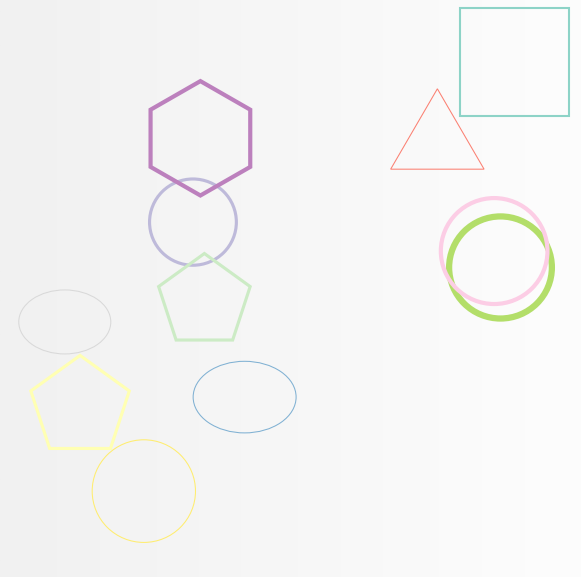[{"shape": "square", "thickness": 1, "radius": 0.47, "center": [0.885, 0.891]}, {"shape": "pentagon", "thickness": 1.5, "radius": 0.45, "center": [0.138, 0.295]}, {"shape": "circle", "thickness": 1.5, "radius": 0.37, "center": [0.332, 0.615]}, {"shape": "triangle", "thickness": 0.5, "radius": 0.46, "center": [0.752, 0.753]}, {"shape": "oval", "thickness": 0.5, "radius": 0.44, "center": [0.421, 0.312]}, {"shape": "circle", "thickness": 3, "radius": 0.44, "center": [0.861, 0.536]}, {"shape": "circle", "thickness": 2, "radius": 0.46, "center": [0.85, 0.564]}, {"shape": "oval", "thickness": 0.5, "radius": 0.4, "center": [0.111, 0.442]}, {"shape": "hexagon", "thickness": 2, "radius": 0.5, "center": [0.345, 0.76]}, {"shape": "pentagon", "thickness": 1.5, "radius": 0.41, "center": [0.352, 0.477]}, {"shape": "circle", "thickness": 0.5, "radius": 0.44, "center": [0.247, 0.149]}]